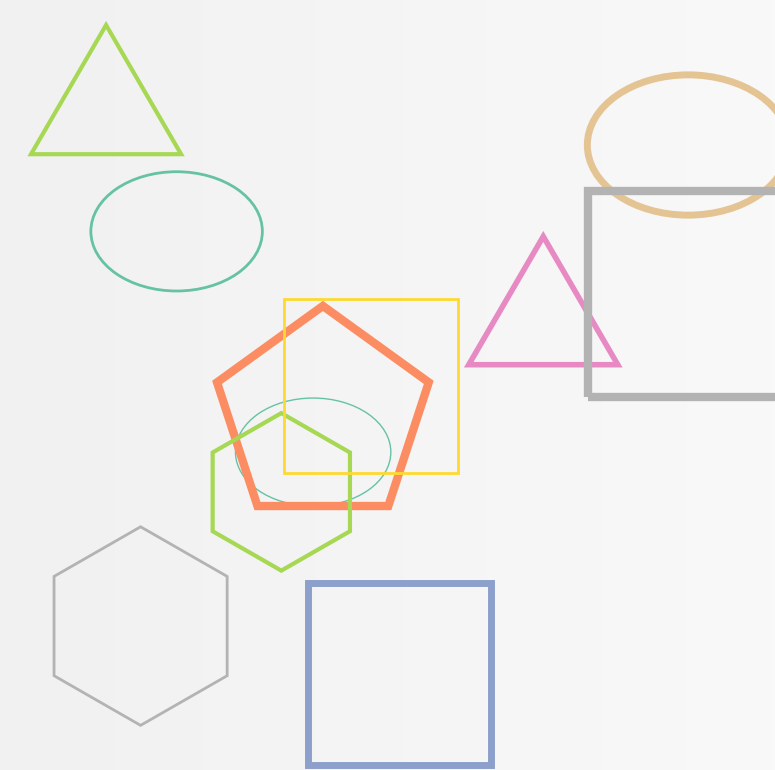[{"shape": "oval", "thickness": 1, "radius": 0.55, "center": [0.228, 0.7]}, {"shape": "oval", "thickness": 0.5, "radius": 0.5, "center": [0.404, 0.413]}, {"shape": "pentagon", "thickness": 3, "radius": 0.72, "center": [0.417, 0.459]}, {"shape": "square", "thickness": 2.5, "radius": 0.59, "center": [0.515, 0.125]}, {"shape": "triangle", "thickness": 2, "radius": 0.56, "center": [0.701, 0.582]}, {"shape": "triangle", "thickness": 1.5, "radius": 0.56, "center": [0.137, 0.856]}, {"shape": "hexagon", "thickness": 1.5, "radius": 0.51, "center": [0.363, 0.361]}, {"shape": "square", "thickness": 1, "radius": 0.56, "center": [0.479, 0.499]}, {"shape": "oval", "thickness": 2.5, "radius": 0.65, "center": [0.888, 0.812]}, {"shape": "hexagon", "thickness": 1, "radius": 0.64, "center": [0.181, 0.187]}, {"shape": "square", "thickness": 3, "radius": 0.67, "center": [0.892, 0.618]}]